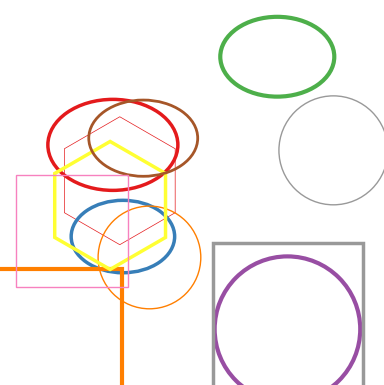[{"shape": "hexagon", "thickness": 0.5, "radius": 0.83, "center": [0.311, 0.531]}, {"shape": "oval", "thickness": 2.5, "radius": 0.84, "center": [0.293, 0.624]}, {"shape": "oval", "thickness": 2.5, "radius": 0.67, "center": [0.319, 0.386]}, {"shape": "oval", "thickness": 3, "radius": 0.74, "center": [0.72, 0.853]}, {"shape": "circle", "thickness": 3, "radius": 0.95, "center": [0.747, 0.145]}, {"shape": "square", "thickness": 3, "radius": 0.94, "center": [0.129, 0.113]}, {"shape": "circle", "thickness": 1, "radius": 0.67, "center": [0.388, 0.331]}, {"shape": "hexagon", "thickness": 2.5, "radius": 0.83, "center": [0.286, 0.466]}, {"shape": "oval", "thickness": 2, "radius": 0.71, "center": [0.372, 0.641]}, {"shape": "square", "thickness": 1, "radius": 0.73, "center": [0.187, 0.4]}, {"shape": "circle", "thickness": 1, "radius": 0.71, "center": [0.866, 0.61]}, {"shape": "square", "thickness": 2.5, "radius": 0.97, "center": [0.748, 0.175]}]